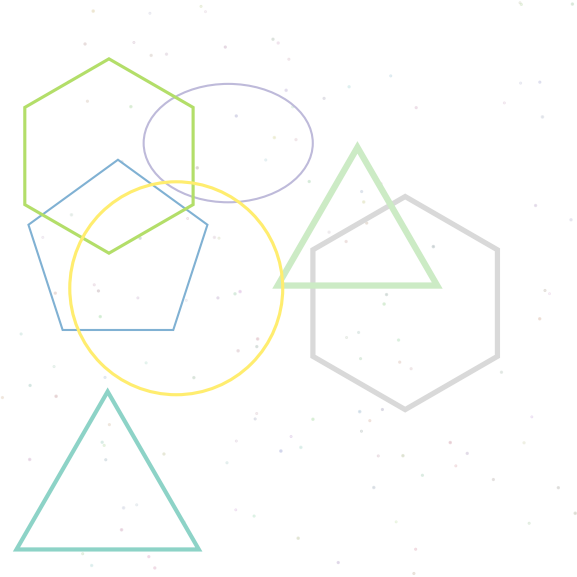[{"shape": "triangle", "thickness": 2, "radius": 0.91, "center": [0.186, 0.139]}, {"shape": "oval", "thickness": 1, "radius": 0.73, "center": [0.395, 0.751]}, {"shape": "pentagon", "thickness": 1, "radius": 0.81, "center": [0.204, 0.56]}, {"shape": "hexagon", "thickness": 1.5, "radius": 0.84, "center": [0.189, 0.729]}, {"shape": "hexagon", "thickness": 2.5, "radius": 0.92, "center": [0.702, 0.474]}, {"shape": "triangle", "thickness": 3, "radius": 0.8, "center": [0.619, 0.584]}, {"shape": "circle", "thickness": 1.5, "radius": 0.92, "center": [0.305, 0.5]}]